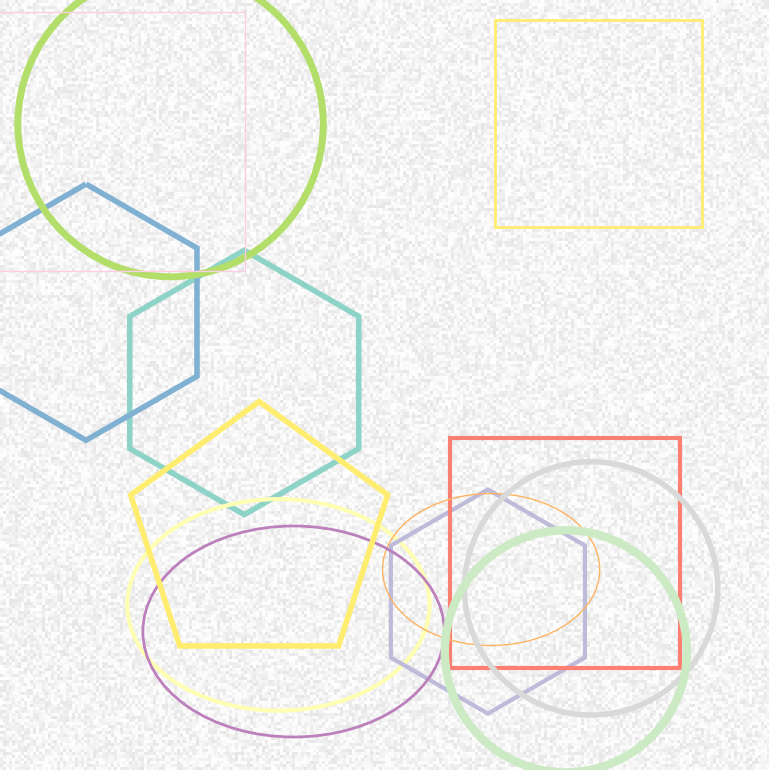[{"shape": "hexagon", "thickness": 2, "radius": 0.86, "center": [0.317, 0.503]}, {"shape": "oval", "thickness": 1.5, "radius": 0.98, "center": [0.362, 0.214]}, {"shape": "hexagon", "thickness": 1.5, "radius": 0.73, "center": [0.634, 0.219]}, {"shape": "square", "thickness": 1.5, "radius": 0.75, "center": [0.734, 0.282]}, {"shape": "hexagon", "thickness": 2, "radius": 0.83, "center": [0.112, 0.595]}, {"shape": "oval", "thickness": 0.5, "radius": 0.71, "center": [0.638, 0.26]}, {"shape": "circle", "thickness": 2.5, "radius": 0.99, "center": [0.222, 0.839]}, {"shape": "square", "thickness": 0.5, "radius": 0.84, "center": [0.151, 0.816]}, {"shape": "circle", "thickness": 2, "radius": 0.82, "center": [0.768, 0.236]}, {"shape": "oval", "thickness": 1, "radius": 0.98, "center": [0.381, 0.18]}, {"shape": "circle", "thickness": 3, "radius": 0.79, "center": [0.735, 0.154]}, {"shape": "pentagon", "thickness": 2, "radius": 0.88, "center": [0.337, 0.303]}, {"shape": "square", "thickness": 1, "radius": 0.67, "center": [0.777, 0.84]}]